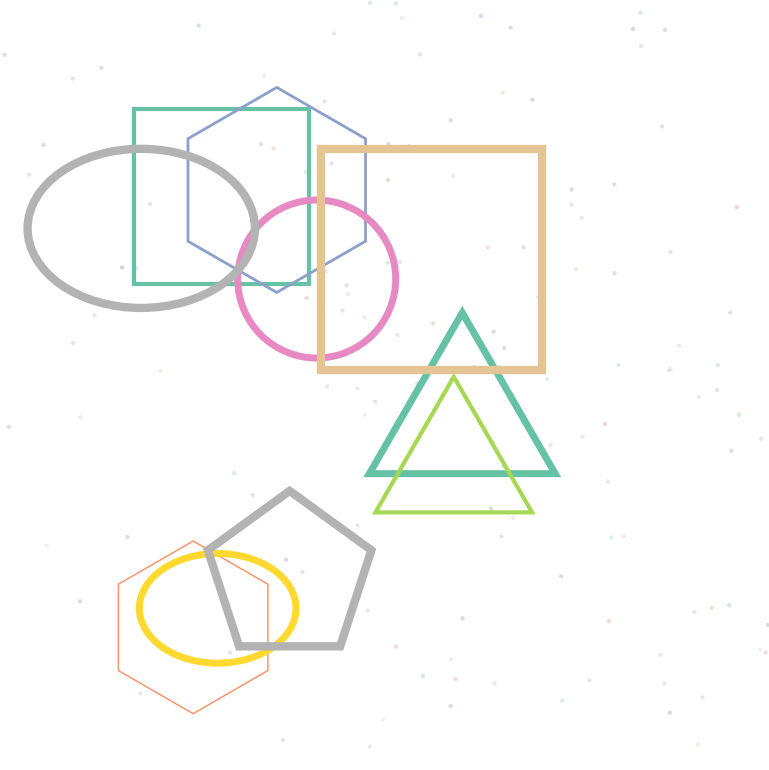[{"shape": "triangle", "thickness": 2.5, "radius": 0.7, "center": [0.6, 0.455]}, {"shape": "square", "thickness": 1.5, "radius": 0.57, "center": [0.288, 0.745]}, {"shape": "hexagon", "thickness": 0.5, "radius": 0.56, "center": [0.251, 0.185]}, {"shape": "hexagon", "thickness": 1, "radius": 0.67, "center": [0.359, 0.753]}, {"shape": "circle", "thickness": 2.5, "radius": 0.51, "center": [0.411, 0.638]}, {"shape": "triangle", "thickness": 1.5, "radius": 0.59, "center": [0.589, 0.393]}, {"shape": "oval", "thickness": 2.5, "radius": 0.51, "center": [0.283, 0.21]}, {"shape": "square", "thickness": 3, "radius": 0.72, "center": [0.56, 0.663]}, {"shape": "oval", "thickness": 3, "radius": 0.74, "center": [0.183, 0.703]}, {"shape": "pentagon", "thickness": 3, "radius": 0.56, "center": [0.376, 0.251]}]